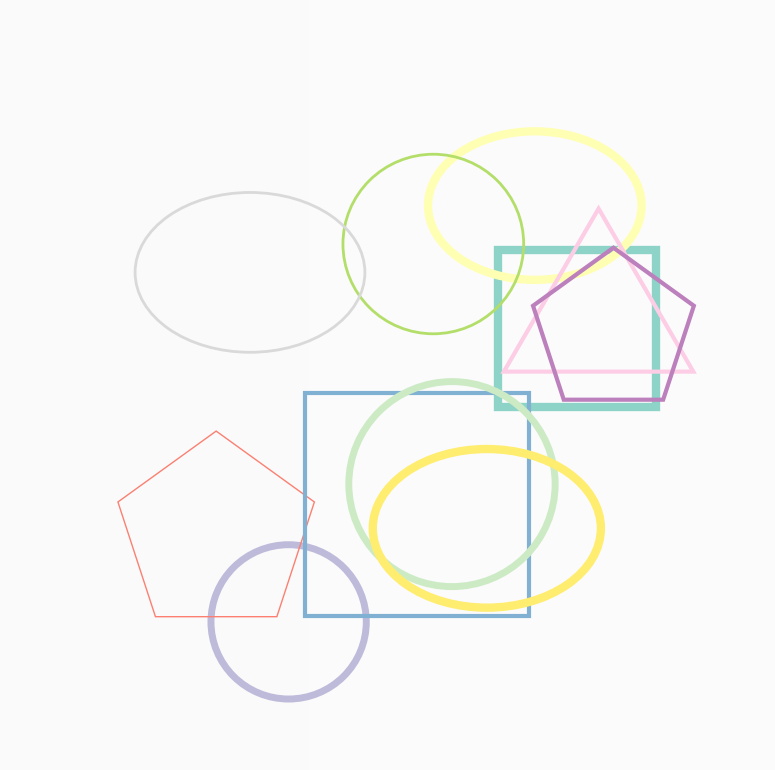[{"shape": "square", "thickness": 3, "radius": 0.51, "center": [0.744, 0.573]}, {"shape": "oval", "thickness": 3, "radius": 0.69, "center": [0.69, 0.733]}, {"shape": "circle", "thickness": 2.5, "radius": 0.5, "center": [0.372, 0.192]}, {"shape": "pentagon", "thickness": 0.5, "radius": 0.67, "center": [0.279, 0.307]}, {"shape": "square", "thickness": 1.5, "radius": 0.72, "center": [0.538, 0.345]}, {"shape": "circle", "thickness": 1, "radius": 0.58, "center": [0.559, 0.683]}, {"shape": "triangle", "thickness": 1.5, "radius": 0.71, "center": [0.772, 0.588]}, {"shape": "oval", "thickness": 1, "radius": 0.74, "center": [0.323, 0.646]}, {"shape": "pentagon", "thickness": 1.5, "radius": 0.55, "center": [0.792, 0.569]}, {"shape": "circle", "thickness": 2.5, "radius": 0.67, "center": [0.583, 0.371]}, {"shape": "oval", "thickness": 3, "radius": 0.74, "center": [0.628, 0.314]}]